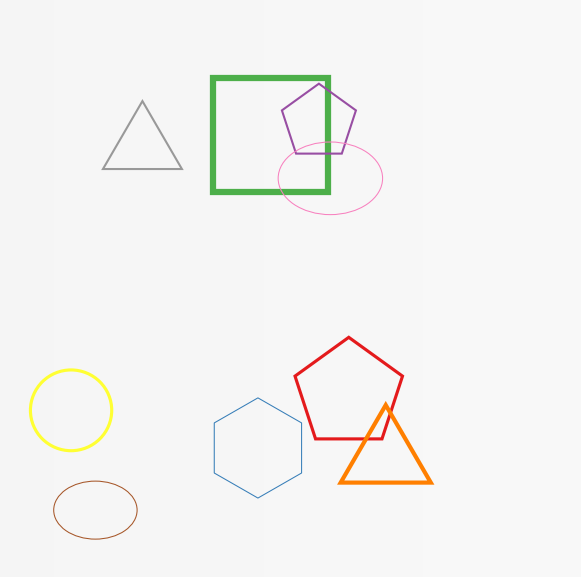[{"shape": "pentagon", "thickness": 1.5, "radius": 0.49, "center": [0.6, 0.318]}, {"shape": "hexagon", "thickness": 0.5, "radius": 0.43, "center": [0.444, 0.223]}, {"shape": "square", "thickness": 3, "radius": 0.49, "center": [0.465, 0.766]}, {"shape": "pentagon", "thickness": 1, "radius": 0.33, "center": [0.549, 0.787]}, {"shape": "triangle", "thickness": 2, "radius": 0.45, "center": [0.664, 0.208]}, {"shape": "circle", "thickness": 1.5, "radius": 0.35, "center": [0.122, 0.289]}, {"shape": "oval", "thickness": 0.5, "radius": 0.36, "center": [0.164, 0.116]}, {"shape": "oval", "thickness": 0.5, "radius": 0.45, "center": [0.568, 0.69]}, {"shape": "triangle", "thickness": 1, "radius": 0.39, "center": [0.245, 0.746]}]